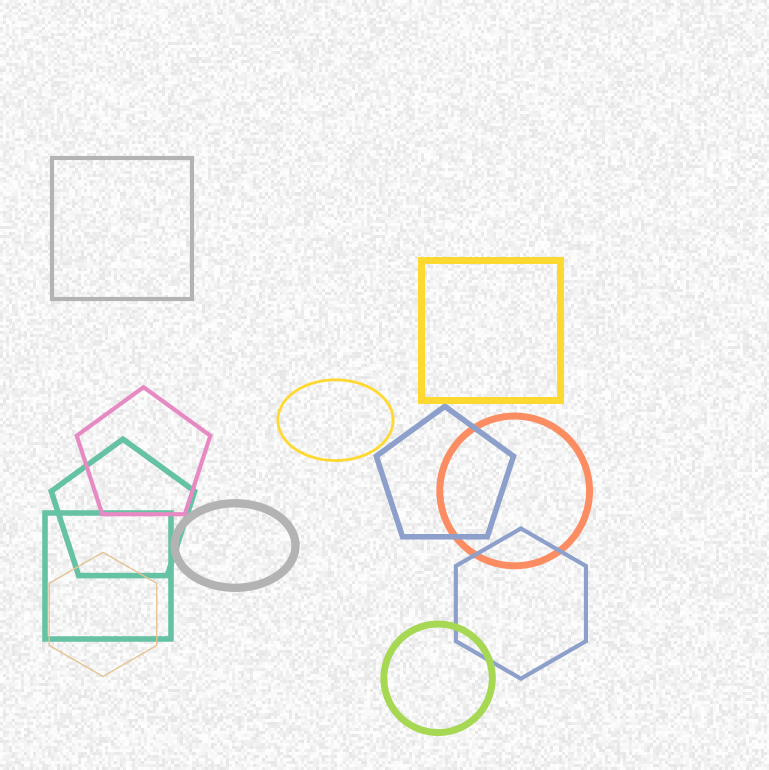[{"shape": "pentagon", "thickness": 2, "radius": 0.49, "center": [0.16, 0.332]}, {"shape": "square", "thickness": 2, "radius": 0.41, "center": [0.14, 0.252]}, {"shape": "circle", "thickness": 2.5, "radius": 0.49, "center": [0.668, 0.362]}, {"shape": "hexagon", "thickness": 1.5, "radius": 0.49, "center": [0.676, 0.216]}, {"shape": "pentagon", "thickness": 2, "radius": 0.47, "center": [0.578, 0.379]}, {"shape": "pentagon", "thickness": 1.5, "radius": 0.46, "center": [0.186, 0.406]}, {"shape": "circle", "thickness": 2.5, "radius": 0.35, "center": [0.569, 0.119]}, {"shape": "square", "thickness": 2.5, "radius": 0.45, "center": [0.637, 0.571]}, {"shape": "oval", "thickness": 1, "radius": 0.37, "center": [0.436, 0.454]}, {"shape": "hexagon", "thickness": 0.5, "radius": 0.4, "center": [0.134, 0.202]}, {"shape": "oval", "thickness": 3, "radius": 0.39, "center": [0.305, 0.292]}, {"shape": "square", "thickness": 1.5, "radius": 0.46, "center": [0.159, 0.703]}]